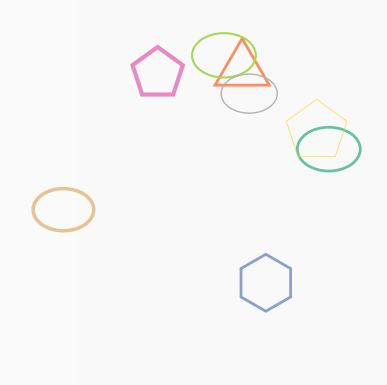[{"shape": "oval", "thickness": 2, "radius": 0.41, "center": [0.848, 0.613]}, {"shape": "triangle", "thickness": 2, "radius": 0.4, "center": [0.625, 0.819]}, {"shape": "hexagon", "thickness": 2, "radius": 0.37, "center": [0.686, 0.266]}, {"shape": "pentagon", "thickness": 3, "radius": 0.34, "center": [0.407, 0.81]}, {"shape": "oval", "thickness": 1.5, "radius": 0.41, "center": [0.578, 0.856]}, {"shape": "pentagon", "thickness": 0.5, "radius": 0.41, "center": [0.817, 0.66]}, {"shape": "oval", "thickness": 2.5, "radius": 0.39, "center": [0.164, 0.455]}, {"shape": "oval", "thickness": 1, "radius": 0.36, "center": [0.643, 0.757]}]